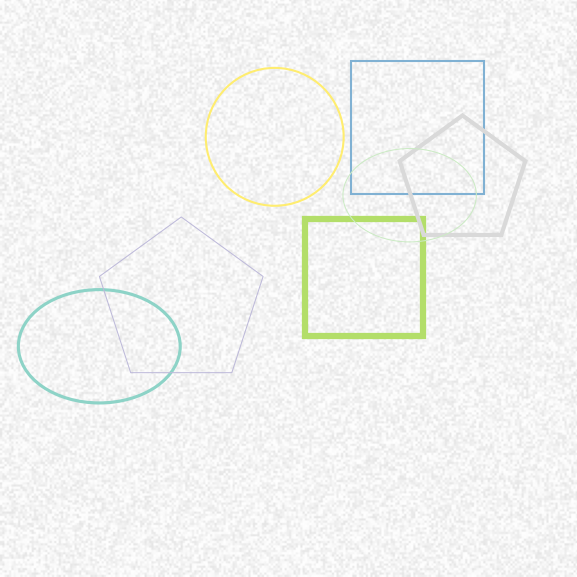[{"shape": "oval", "thickness": 1.5, "radius": 0.7, "center": [0.172, 0.4]}, {"shape": "pentagon", "thickness": 0.5, "radius": 0.75, "center": [0.314, 0.474]}, {"shape": "square", "thickness": 1, "radius": 0.58, "center": [0.723, 0.779]}, {"shape": "square", "thickness": 3, "radius": 0.51, "center": [0.63, 0.518]}, {"shape": "pentagon", "thickness": 2, "radius": 0.57, "center": [0.801, 0.685]}, {"shape": "oval", "thickness": 0.5, "radius": 0.58, "center": [0.709, 0.661]}, {"shape": "circle", "thickness": 1, "radius": 0.6, "center": [0.476, 0.762]}]